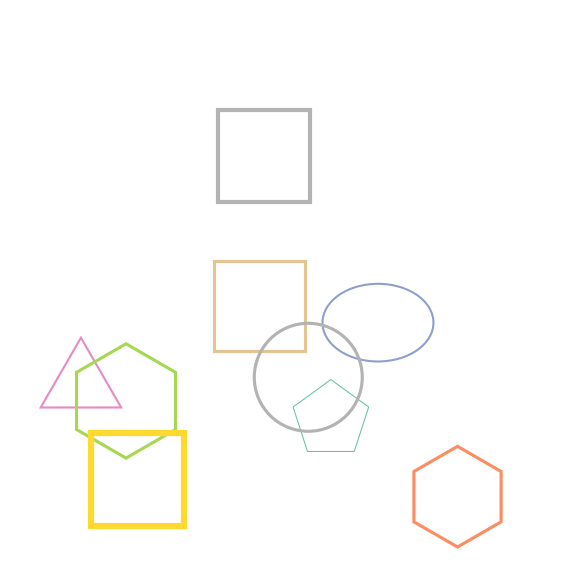[{"shape": "pentagon", "thickness": 0.5, "radius": 0.34, "center": [0.573, 0.273]}, {"shape": "hexagon", "thickness": 1.5, "radius": 0.44, "center": [0.792, 0.139]}, {"shape": "oval", "thickness": 1, "radius": 0.48, "center": [0.654, 0.44]}, {"shape": "triangle", "thickness": 1, "radius": 0.4, "center": [0.14, 0.334]}, {"shape": "hexagon", "thickness": 1.5, "radius": 0.49, "center": [0.218, 0.305]}, {"shape": "square", "thickness": 3, "radius": 0.4, "center": [0.237, 0.169]}, {"shape": "square", "thickness": 1.5, "radius": 0.39, "center": [0.449, 0.469]}, {"shape": "square", "thickness": 2, "radius": 0.4, "center": [0.457, 0.73]}, {"shape": "circle", "thickness": 1.5, "radius": 0.47, "center": [0.534, 0.346]}]